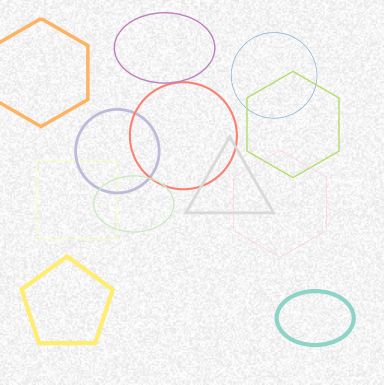[{"shape": "oval", "thickness": 3, "radius": 0.5, "center": [0.819, 0.174]}, {"shape": "square", "thickness": 0.5, "radius": 0.51, "center": [0.198, 0.481]}, {"shape": "circle", "thickness": 2, "radius": 0.54, "center": [0.305, 0.607]}, {"shape": "circle", "thickness": 1.5, "radius": 0.69, "center": [0.476, 0.647]}, {"shape": "circle", "thickness": 0.5, "radius": 0.56, "center": [0.712, 0.804]}, {"shape": "hexagon", "thickness": 2.5, "radius": 0.7, "center": [0.107, 0.812]}, {"shape": "hexagon", "thickness": 1, "radius": 0.69, "center": [0.761, 0.677]}, {"shape": "hexagon", "thickness": 0.5, "radius": 0.7, "center": [0.727, 0.471]}, {"shape": "triangle", "thickness": 2, "radius": 0.66, "center": [0.597, 0.513]}, {"shape": "oval", "thickness": 1, "radius": 0.65, "center": [0.428, 0.876]}, {"shape": "oval", "thickness": 1, "radius": 0.52, "center": [0.348, 0.47]}, {"shape": "pentagon", "thickness": 3, "radius": 0.62, "center": [0.174, 0.209]}]